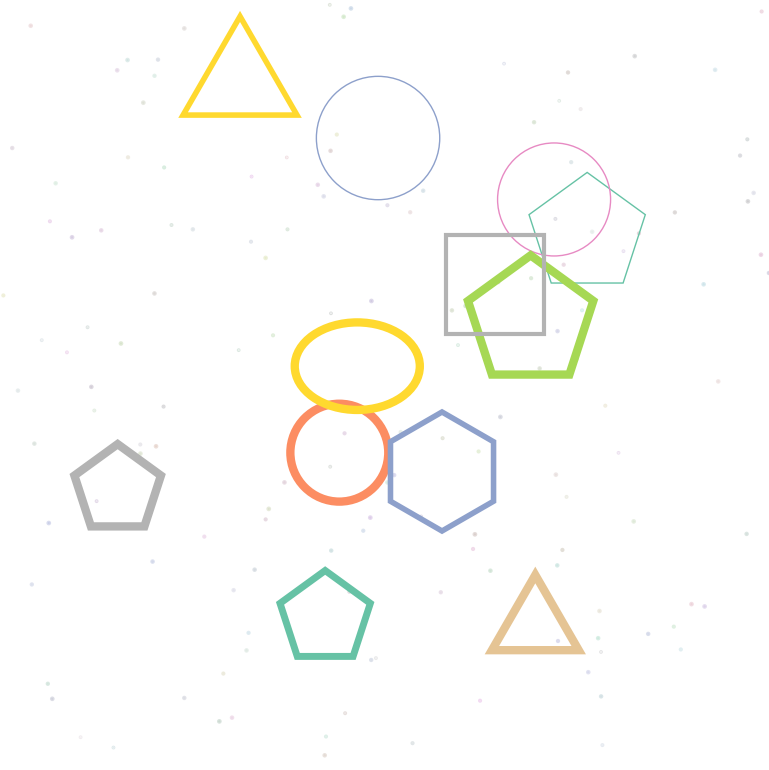[{"shape": "pentagon", "thickness": 2.5, "radius": 0.31, "center": [0.422, 0.197]}, {"shape": "pentagon", "thickness": 0.5, "radius": 0.4, "center": [0.763, 0.697]}, {"shape": "circle", "thickness": 3, "radius": 0.32, "center": [0.441, 0.412]}, {"shape": "circle", "thickness": 0.5, "radius": 0.4, "center": [0.491, 0.821]}, {"shape": "hexagon", "thickness": 2, "radius": 0.39, "center": [0.574, 0.388]}, {"shape": "circle", "thickness": 0.5, "radius": 0.37, "center": [0.72, 0.741]}, {"shape": "pentagon", "thickness": 3, "radius": 0.43, "center": [0.689, 0.583]}, {"shape": "oval", "thickness": 3, "radius": 0.41, "center": [0.464, 0.524]}, {"shape": "triangle", "thickness": 2, "radius": 0.43, "center": [0.312, 0.893]}, {"shape": "triangle", "thickness": 3, "radius": 0.33, "center": [0.695, 0.188]}, {"shape": "square", "thickness": 1.5, "radius": 0.32, "center": [0.643, 0.63]}, {"shape": "pentagon", "thickness": 3, "radius": 0.3, "center": [0.153, 0.364]}]